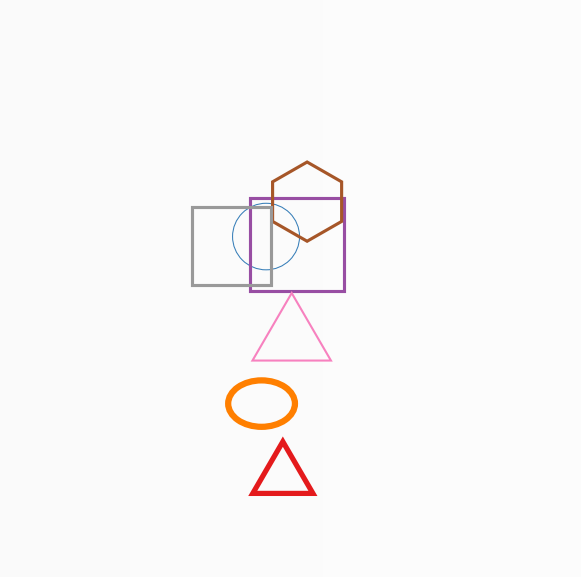[{"shape": "triangle", "thickness": 2.5, "radius": 0.3, "center": [0.487, 0.175]}, {"shape": "circle", "thickness": 0.5, "radius": 0.29, "center": [0.458, 0.59]}, {"shape": "square", "thickness": 1.5, "radius": 0.4, "center": [0.511, 0.576]}, {"shape": "oval", "thickness": 3, "radius": 0.29, "center": [0.45, 0.3]}, {"shape": "hexagon", "thickness": 1.5, "radius": 0.34, "center": [0.528, 0.65]}, {"shape": "triangle", "thickness": 1, "radius": 0.39, "center": [0.502, 0.414]}, {"shape": "square", "thickness": 1.5, "radius": 0.34, "center": [0.398, 0.573]}]